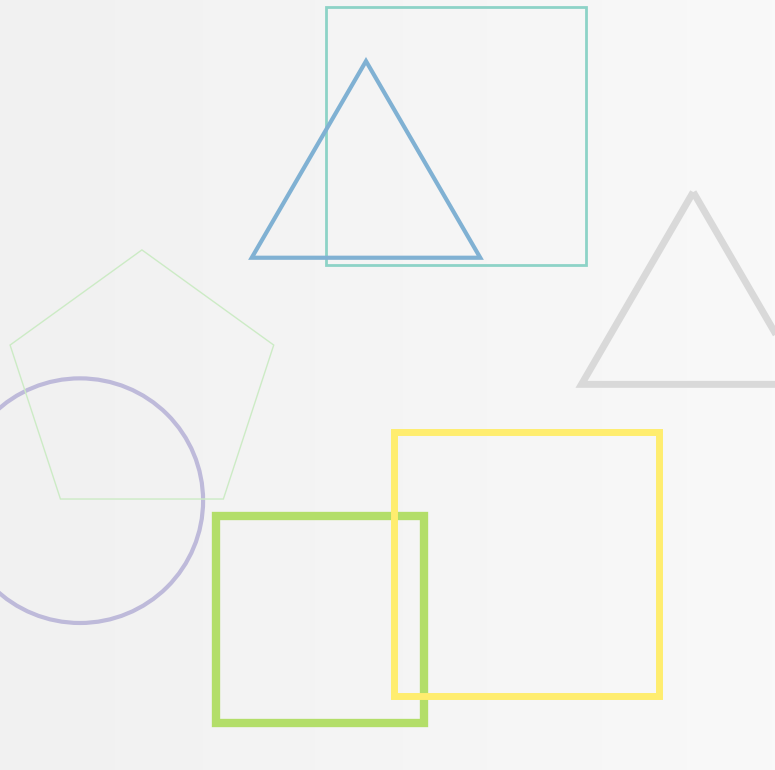[{"shape": "square", "thickness": 1, "radius": 0.84, "center": [0.588, 0.824]}, {"shape": "circle", "thickness": 1.5, "radius": 0.79, "center": [0.103, 0.35]}, {"shape": "triangle", "thickness": 1.5, "radius": 0.85, "center": [0.472, 0.75]}, {"shape": "square", "thickness": 3, "radius": 0.67, "center": [0.413, 0.195]}, {"shape": "triangle", "thickness": 2.5, "radius": 0.83, "center": [0.895, 0.584]}, {"shape": "pentagon", "thickness": 0.5, "radius": 0.89, "center": [0.183, 0.497]}, {"shape": "square", "thickness": 2.5, "radius": 0.86, "center": [0.679, 0.268]}]